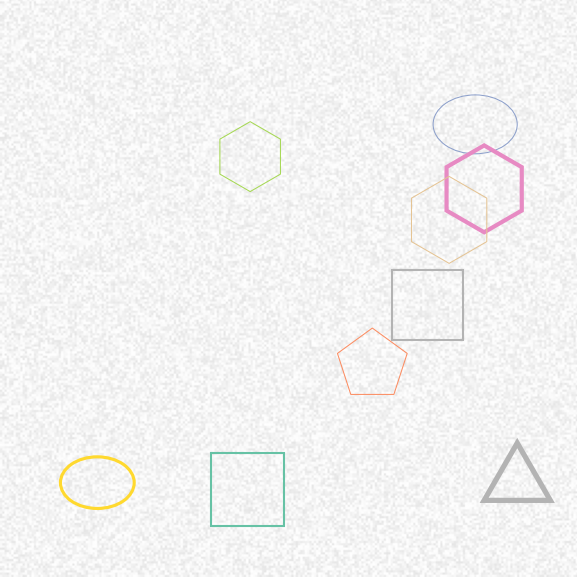[{"shape": "square", "thickness": 1, "radius": 0.31, "center": [0.429, 0.152]}, {"shape": "pentagon", "thickness": 0.5, "radius": 0.32, "center": [0.645, 0.368]}, {"shape": "oval", "thickness": 0.5, "radius": 0.36, "center": [0.823, 0.784]}, {"shape": "hexagon", "thickness": 2, "radius": 0.38, "center": [0.838, 0.672]}, {"shape": "hexagon", "thickness": 0.5, "radius": 0.3, "center": [0.433, 0.728]}, {"shape": "oval", "thickness": 1.5, "radius": 0.32, "center": [0.169, 0.163]}, {"shape": "hexagon", "thickness": 0.5, "radius": 0.38, "center": [0.778, 0.618]}, {"shape": "square", "thickness": 1, "radius": 0.31, "center": [0.74, 0.471]}, {"shape": "triangle", "thickness": 2.5, "radius": 0.33, "center": [0.896, 0.166]}]